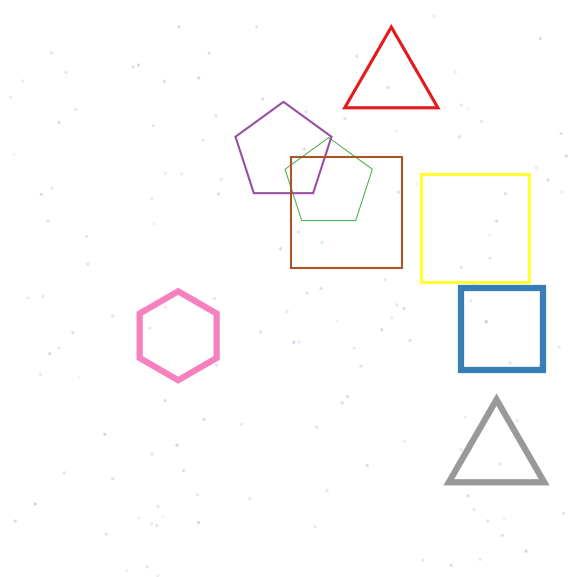[{"shape": "triangle", "thickness": 1.5, "radius": 0.47, "center": [0.678, 0.859]}, {"shape": "square", "thickness": 3, "radius": 0.36, "center": [0.869, 0.429]}, {"shape": "pentagon", "thickness": 0.5, "radius": 0.4, "center": [0.569, 0.681]}, {"shape": "pentagon", "thickness": 1, "radius": 0.44, "center": [0.491, 0.735]}, {"shape": "square", "thickness": 1.5, "radius": 0.47, "center": [0.822, 0.604]}, {"shape": "square", "thickness": 1, "radius": 0.48, "center": [0.6, 0.631]}, {"shape": "hexagon", "thickness": 3, "radius": 0.38, "center": [0.308, 0.418]}, {"shape": "triangle", "thickness": 3, "radius": 0.48, "center": [0.86, 0.212]}]